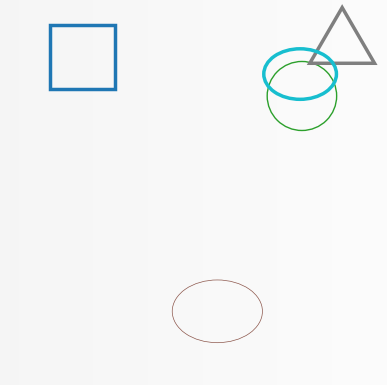[{"shape": "square", "thickness": 2.5, "radius": 0.42, "center": [0.214, 0.852]}, {"shape": "circle", "thickness": 1, "radius": 0.45, "center": [0.779, 0.751]}, {"shape": "oval", "thickness": 0.5, "radius": 0.58, "center": [0.561, 0.191]}, {"shape": "triangle", "thickness": 2.5, "radius": 0.48, "center": [0.883, 0.884]}, {"shape": "oval", "thickness": 2.5, "radius": 0.47, "center": [0.774, 0.808]}]